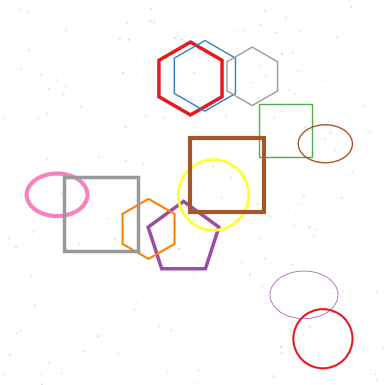[{"shape": "circle", "thickness": 1.5, "radius": 0.38, "center": [0.839, 0.12]}, {"shape": "hexagon", "thickness": 2.5, "radius": 0.47, "center": [0.495, 0.796]}, {"shape": "hexagon", "thickness": 1, "radius": 0.46, "center": [0.532, 0.803]}, {"shape": "square", "thickness": 1, "radius": 0.34, "center": [0.742, 0.661]}, {"shape": "pentagon", "thickness": 2.5, "radius": 0.48, "center": [0.477, 0.38]}, {"shape": "oval", "thickness": 0.5, "radius": 0.44, "center": [0.79, 0.234]}, {"shape": "hexagon", "thickness": 1.5, "radius": 0.39, "center": [0.386, 0.405]}, {"shape": "circle", "thickness": 2, "radius": 0.46, "center": [0.555, 0.494]}, {"shape": "square", "thickness": 3, "radius": 0.48, "center": [0.59, 0.546]}, {"shape": "oval", "thickness": 1, "radius": 0.35, "center": [0.845, 0.627]}, {"shape": "oval", "thickness": 3, "radius": 0.39, "center": [0.148, 0.494]}, {"shape": "hexagon", "thickness": 1, "radius": 0.38, "center": [0.655, 0.802]}, {"shape": "square", "thickness": 2.5, "radius": 0.48, "center": [0.262, 0.445]}]